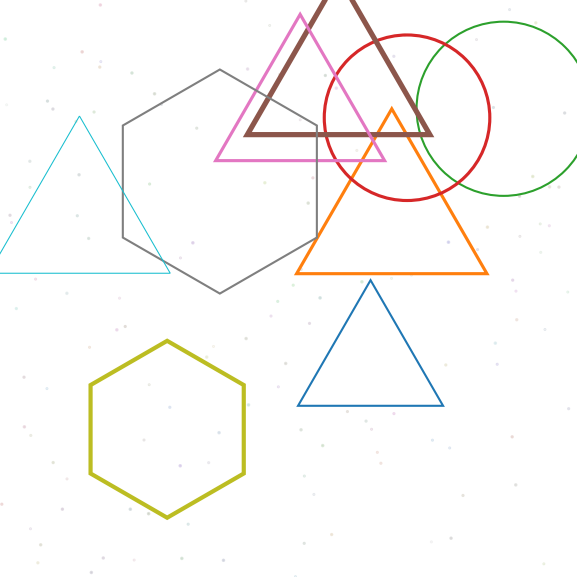[{"shape": "triangle", "thickness": 1, "radius": 0.73, "center": [0.642, 0.369]}, {"shape": "triangle", "thickness": 1.5, "radius": 0.95, "center": [0.678, 0.62]}, {"shape": "circle", "thickness": 1, "radius": 0.75, "center": [0.872, 0.811]}, {"shape": "circle", "thickness": 1.5, "radius": 0.72, "center": [0.705, 0.795]}, {"shape": "triangle", "thickness": 2.5, "radius": 0.91, "center": [0.586, 0.857]}, {"shape": "triangle", "thickness": 1.5, "radius": 0.84, "center": [0.52, 0.805]}, {"shape": "hexagon", "thickness": 1, "radius": 0.97, "center": [0.381, 0.685]}, {"shape": "hexagon", "thickness": 2, "radius": 0.77, "center": [0.289, 0.256]}, {"shape": "triangle", "thickness": 0.5, "radius": 0.91, "center": [0.138, 0.617]}]